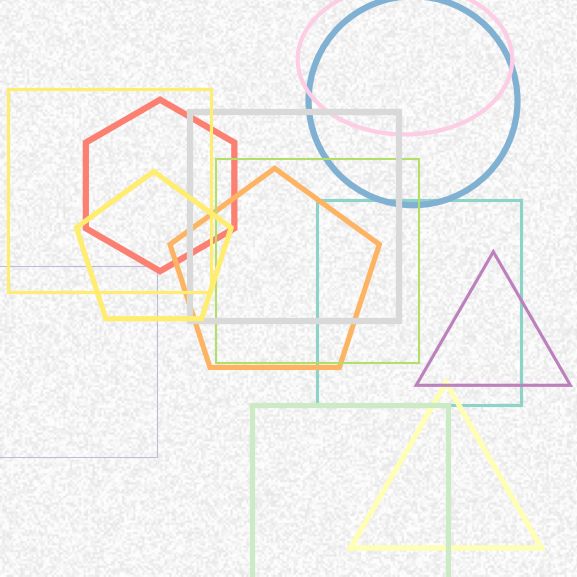[{"shape": "square", "thickness": 1.5, "radius": 0.88, "center": [0.726, 0.475]}, {"shape": "triangle", "thickness": 2.5, "radius": 0.95, "center": [0.772, 0.146]}, {"shape": "square", "thickness": 0.5, "radius": 0.83, "center": [0.105, 0.373]}, {"shape": "hexagon", "thickness": 3, "radius": 0.74, "center": [0.277, 0.678]}, {"shape": "circle", "thickness": 3, "radius": 0.9, "center": [0.715, 0.825]}, {"shape": "pentagon", "thickness": 2.5, "radius": 0.95, "center": [0.476, 0.517]}, {"shape": "square", "thickness": 1, "radius": 0.88, "center": [0.55, 0.547]}, {"shape": "oval", "thickness": 2, "radius": 0.93, "center": [0.701, 0.896]}, {"shape": "square", "thickness": 3, "radius": 0.91, "center": [0.51, 0.624]}, {"shape": "triangle", "thickness": 1.5, "radius": 0.77, "center": [0.854, 0.409]}, {"shape": "square", "thickness": 2.5, "radius": 0.85, "center": [0.607, 0.129]}, {"shape": "pentagon", "thickness": 2.5, "radius": 0.7, "center": [0.266, 0.561]}, {"shape": "square", "thickness": 1.5, "radius": 0.88, "center": [0.19, 0.669]}]